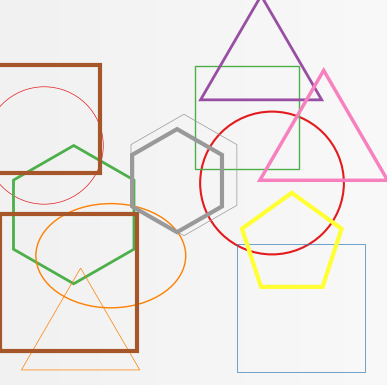[{"shape": "circle", "thickness": 1.5, "radius": 0.93, "center": [0.702, 0.525]}, {"shape": "circle", "thickness": 0.5, "radius": 0.76, "center": [0.114, 0.622]}, {"shape": "square", "thickness": 0.5, "radius": 0.83, "center": [0.777, 0.201]}, {"shape": "hexagon", "thickness": 2, "radius": 0.9, "center": [0.19, 0.442]}, {"shape": "square", "thickness": 1, "radius": 0.67, "center": [0.636, 0.695]}, {"shape": "triangle", "thickness": 2, "radius": 0.9, "center": [0.674, 0.831]}, {"shape": "triangle", "thickness": 0.5, "radius": 0.88, "center": [0.208, 0.127]}, {"shape": "oval", "thickness": 1, "radius": 0.97, "center": [0.286, 0.336]}, {"shape": "pentagon", "thickness": 3, "radius": 0.68, "center": [0.753, 0.364]}, {"shape": "square", "thickness": 3, "radius": 0.89, "center": [0.176, 0.266]}, {"shape": "square", "thickness": 3, "radius": 0.7, "center": [0.119, 0.692]}, {"shape": "triangle", "thickness": 2.5, "radius": 0.95, "center": [0.835, 0.627]}, {"shape": "hexagon", "thickness": 0.5, "radius": 0.79, "center": [0.475, 0.546]}, {"shape": "hexagon", "thickness": 3, "radius": 0.67, "center": [0.457, 0.531]}]